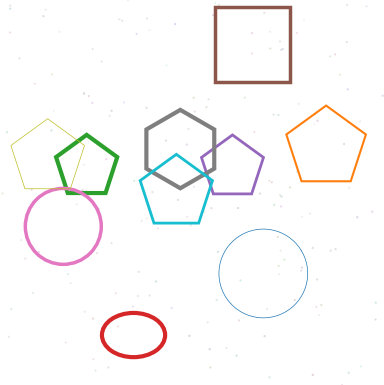[{"shape": "circle", "thickness": 0.5, "radius": 0.58, "center": [0.684, 0.29]}, {"shape": "pentagon", "thickness": 1.5, "radius": 0.54, "center": [0.847, 0.617]}, {"shape": "pentagon", "thickness": 3, "radius": 0.42, "center": [0.225, 0.566]}, {"shape": "oval", "thickness": 3, "radius": 0.41, "center": [0.347, 0.13]}, {"shape": "pentagon", "thickness": 2, "radius": 0.42, "center": [0.604, 0.565]}, {"shape": "square", "thickness": 2.5, "radius": 0.49, "center": [0.656, 0.884]}, {"shape": "circle", "thickness": 2.5, "radius": 0.49, "center": [0.164, 0.412]}, {"shape": "hexagon", "thickness": 3, "radius": 0.51, "center": [0.468, 0.613]}, {"shape": "pentagon", "thickness": 0.5, "radius": 0.5, "center": [0.124, 0.591]}, {"shape": "pentagon", "thickness": 2, "radius": 0.49, "center": [0.458, 0.5]}]